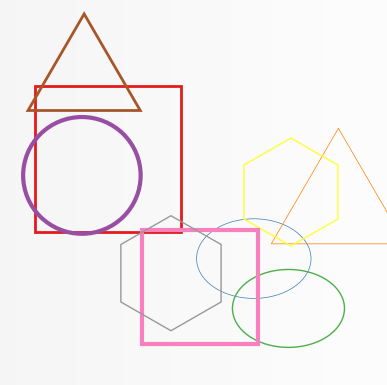[{"shape": "square", "thickness": 2, "radius": 0.95, "center": [0.279, 0.587]}, {"shape": "oval", "thickness": 0.5, "radius": 0.74, "center": [0.655, 0.328]}, {"shape": "oval", "thickness": 1, "radius": 0.72, "center": [0.744, 0.199]}, {"shape": "circle", "thickness": 3, "radius": 0.76, "center": [0.211, 0.544]}, {"shape": "triangle", "thickness": 0.5, "radius": 1.0, "center": [0.873, 0.467]}, {"shape": "hexagon", "thickness": 1, "radius": 0.7, "center": [0.751, 0.501]}, {"shape": "triangle", "thickness": 2, "radius": 0.84, "center": [0.217, 0.797]}, {"shape": "square", "thickness": 3, "radius": 0.75, "center": [0.516, 0.254]}, {"shape": "hexagon", "thickness": 1, "radius": 0.75, "center": [0.441, 0.29]}]